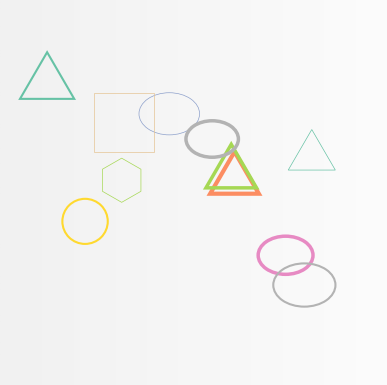[{"shape": "triangle", "thickness": 0.5, "radius": 0.35, "center": [0.805, 0.593]}, {"shape": "triangle", "thickness": 1.5, "radius": 0.4, "center": [0.122, 0.784]}, {"shape": "triangle", "thickness": 3, "radius": 0.36, "center": [0.605, 0.533]}, {"shape": "oval", "thickness": 0.5, "radius": 0.39, "center": [0.437, 0.704]}, {"shape": "oval", "thickness": 2.5, "radius": 0.35, "center": [0.737, 0.337]}, {"shape": "hexagon", "thickness": 0.5, "radius": 0.29, "center": [0.314, 0.532]}, {"shape": "triangle", "thickness": 2.5, "radius": 0.38, "center": [0.597, 0.55]}, {"shape": "circle", "thickness": 1.5, "radius": 0.29, "center": [0.22, 0.425]}, {"shape": "square", "thickness": 0.5, "radius": 0.38, "center": [0.32, 0.682]}, {"shape": "oval", "thickness": 2.5, "radius": 0.34, "center": [0.548, 0.639]}, {"shape": "oval", "thickness": 1.5, "radius": 0.4, "center": [0.785, 0.26]}]